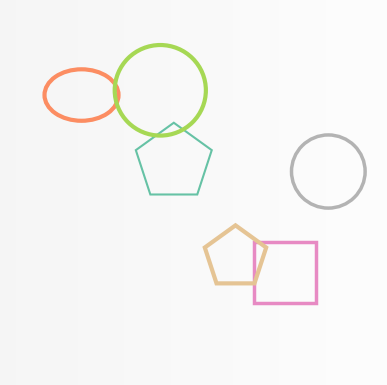[{"shape": "pentagon", "thickness": 1.5, "radius": 0.52, "center": [0.448, 0.578]}, {"shape": "oval", "thickness": 3, "radius": 0.48, "center": [0.21, 0.753]}, {"shape": "square", "thickness": 2.5, "radius": 0.4, "center": [0.735, 0.292]}, {"shape": "circle", "thickness": 3, "radius": 0.59, "center": [0.414, 0.765]}, {"shape": "pentagon", "thickness": 3, "radius": 0.42, "center": [0.608, 0.331]}, {"shape": "circle", "thickness": 2.5, "radius": 0.47, "center": [0.847, 0.554]}]